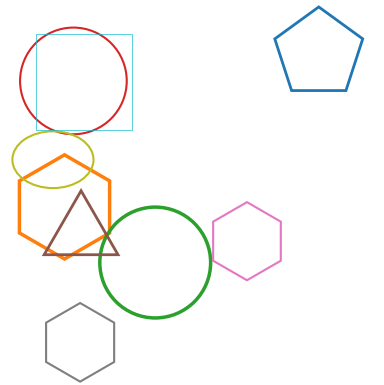[{"shape": "pentagon", "thickness": 2, "radius": 0.6, "center": [0.828, 0.862]}, {"shape": "hexagon", "thickness": 2.5, "radius": 0.68, "center": [0.168, 0.463]}, {"shape": "circle", "thickness": 2.5, "radius": 0.72, "center": [0.403, 0.318]}, {"shape": "circle", "thickness": 1.5, "radius": 0.69, "center": [0.191, 0.79]}, {"shape": "triangle", "thickness": 2, "radius": 0.55, "center": [0.211, 0.394]}, {"shape": "hexagon", "thickness": 1.5, "radius": 0.51, "center": [0.641, 0.374]}, {"shape": "hexagon", "thickness": 1.5, "radius": 0.51, "center": [0.208, 0.111]}, {"shape": "oval", "thickness": 1.5, "radius": 0.53, "center": [0.138, 0.585]}, {"shape": "square", "thickness": 0.5, "radius": 0.62, "center": [0.218, 0.787]}]